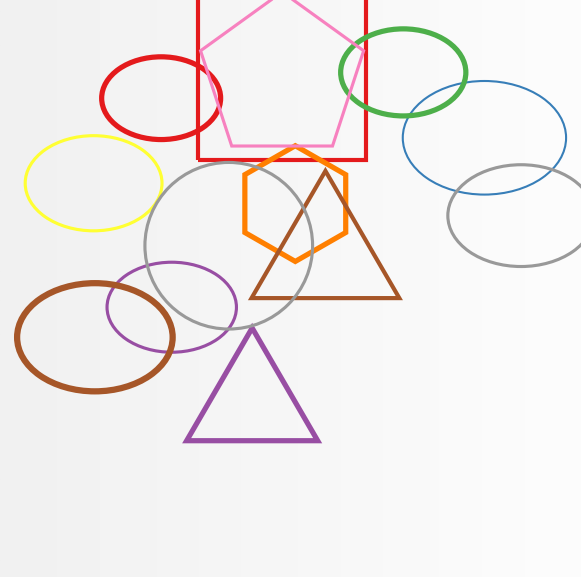[{"shape": "square", "thickness": 2, "radius": 0.72, "center": [0.485, 0.866]}, {"shape": "oval", "thickness": 2.5, "radius": 0.51, "center": [0.277, 0.829]}, {"shape": "oval", "thickness": 1, "radius": 0.7, "center": [0.833, 0.761]}, {"shape": "oval", "thickness": 2.5, "radius": 0.54, "center": [0.694, 0.874]}, {"shape": "triangle", "thickness": 2.5, "radius": 0.65, "center": [0.434, 0.301]}, {"shape": "oval", "thickness": 1.5, "radius": 0.56, "center": [0.295, 0.467]}, {"shape": "hexagon", "thickness": 2.5, "radius": 0.5, "center": [0.508, 0.647]}, {"shape": "oval", "thickness": 1.5, "radius": 0.59, "center": [0.161, 0.682]}, {"shape": "triangle", "thickness": 2, "radius": 0.73, "center": [0.56, 0.556]}, {"shape": "oval", "thickness": 3, "radius": 0.67, "center": [0.163, 0.415]}, {"shape": "pentagon", "thickness": 1.5, "radius": 0.74, "center": [0.485, 0.866]}, {"shape": "oval", "thickness": 1.5, "radius": 0.63, "center": [0.896, 0.626]}, {"shape": "circle", "thickness": 1.5, "radius": 0.72, "center": [0.394, 0.574]}]